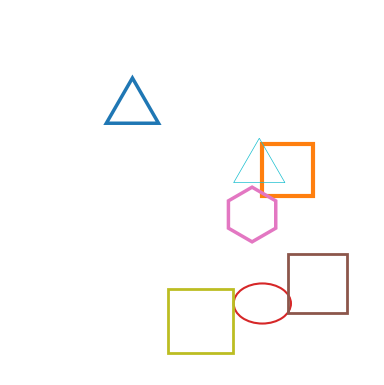[{"shape": "triangle", "thickness": 2.5, "radius": 0.39, "center": [0.344, 0.719]}, {"shape": "square", "thickness": 3, "radius": 0.34, "center": [0.747, 0.558]}, {"shape": "oval", "thickness": 1.5, "radius": 0.37, "center": [0.681, 0.212]}, {"shape": "square", "thickness": 2, "radius": 0.38, "center": [0.825, 0.264]}, {"shape": "hexagon", "thickness": 2.5, "radius": 0.35, "center": [0.655, 0.443]}, {"shape": "square", "thickness": 2, "radius": 0.42, "center": [0.521, 0.165]}, {"shape": "triangle", "thickness": 0.5, "radius": 0.38, "center": [0.673, 0.564]}]